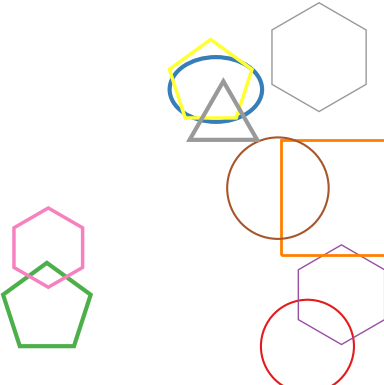[{"shape": "circle", "thickness": 1.5, "radius": 0.6, "center": [0.799, 0.101]}, {"shape": "oval", "thickness": 3, "radius": 0.6, "center": [0.561, 0.768]}, {"shape": "pentagon", "thickness": 3, "radius": 0.6, "center": [0.122, 0.198]}, {"shape": "hexagon", "thickness": 1, "radius": 0.65, "center": [0.887, 0.235]}, {"shape": "square", "thickness": 2, "radius": 0.75, "center": [0.879, 0.487]}, {"shape": "pentagon", "thickness": 2.5, "radius": 0.56, "center": [0.547, 0.785]}, {"shape": "circle", "thickness": 1.5, "radius": 0.66, "center": [0.722, 0.511]}, {"shape": "hexagon", "thickness": 2.5, "radius": 0.51, "center": [0.125, 0.357]}, {"shape": "hexagon", "thickness": 1, "radius": 0.71, "center": [0.829, 0.852]}, {"shape": "triangle", "thickness": 3, "radius": 0.51, "center": [0.58, 0.687]}]